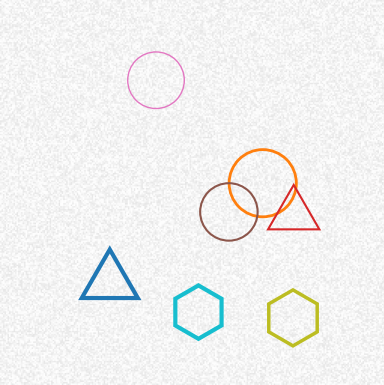[{"shape": "triangle", "thickness": 3, "radius": 0.42, "center": [0.285, 0.268]}, {"shape": "circle", "thickness": 2, "radius": 0.44, "center": [0.682, 0.524]}, {"shape": "triangle", "thickness": 1.5, "radius": 0.38, "center": [0.763, 0.443]}, {"shape": "circle", "thickness": 1.5, "radius": 0.37, "center": [0.595, 0.45]}, {"shape": "circle", "thickness": 1, "radius": 0.37, "center": [0.405, 0.792]}, {"shape": "hexagon", "thickness": 2.5, "radius": 0.36, "center": [0.761, 0.174]}, {"shape": "hexagon", "thickness": 3, "radius": 0.35, "center": [0.515, 0.189]}]